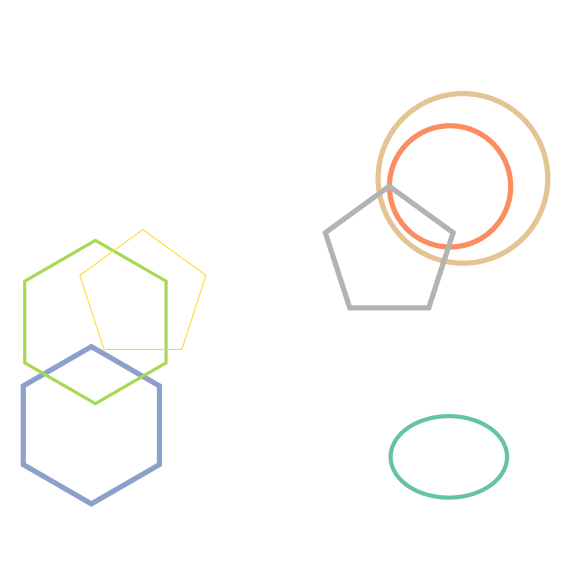[{"shape": "oval", "thickness": 2, "radius": 0.5, "center": [0.777, 0.208]}, {"shape": "circle", "thickness": 2.5, "radius": 0.52, "center": [0.779, 0.676]}, {"shape": "hexagon", "thickness": 2.5, "radius": 0.68, "center": [0.158, 0.263]}, {"shape": "hexagon", "thickness": 1.5, "radius": 0.71, "center": [0.165, 0.442]}, {"shape": "pentagon", "thickness": 0.5, "radius": 0.57, "center": [0.247, 0.487]}, {"shape": "circle", "thickness": 2.5, "radius": 0.73, "center": [0.802, 0.69]}, {"shape": "pentagon", "thickness": 2.5, "radius": 0.58, "center": [0.674, 0.56]}]